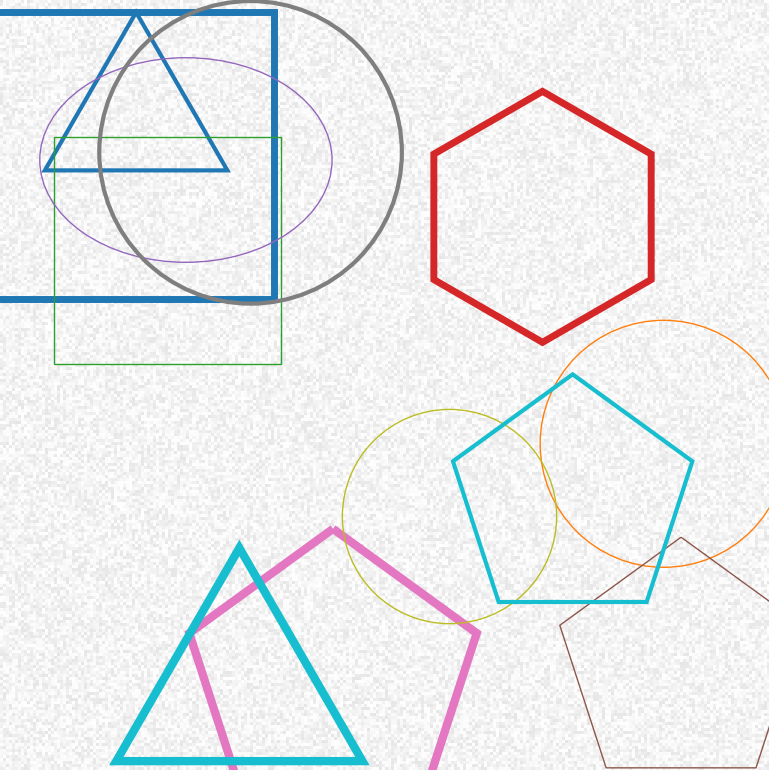[{"shape": "triangle", "thickness": 1.5, "radius": 0.68, "center": [0.177, 0.847]}, {"shape": "square", "thickness": 2.5, "radius": 0.93, "center": [0.169, 0.798]}, {"shape": "circle", "thickness": 0.5, "radius": 0.8, "center": [0.862, 0.424]}, {"shape": "square", "thickness": 0.5, "radius": 0.74, "center": [0.218, 0.674]}, {"shape": "hexagon", "thickness": 2.5, "radius": 0.81, "center": [0.705, 0.718]}, {"shape": "oval", "thickness": 0.5, "radius": 0.95, "center": [0.241, 0.792]}, {"shape": "pentagon", "thickness": 0.5, "radius": 0.83, "center": [0.884, 0.137]}, {"shape": "pentagon", "thickness": 3, "radius": 0.98, "center": [0.432, 0.117]}, {"shape": "circle", "thickness": 1.5, "radius": 0.98, "center": [0.325, 0.802]}, {"shape": "circle", "thickness": 0.5, "radius": 0.7, "center": [0.584, 0.329]}, {"shape": "pentagon", "thickness": 1.5, "radius": 0.82, "center": [0.744, 0.35]}, {"shape": "triangle", "thickness": 3, "radius": 0.92, "center": [0.311, 0.104]}]